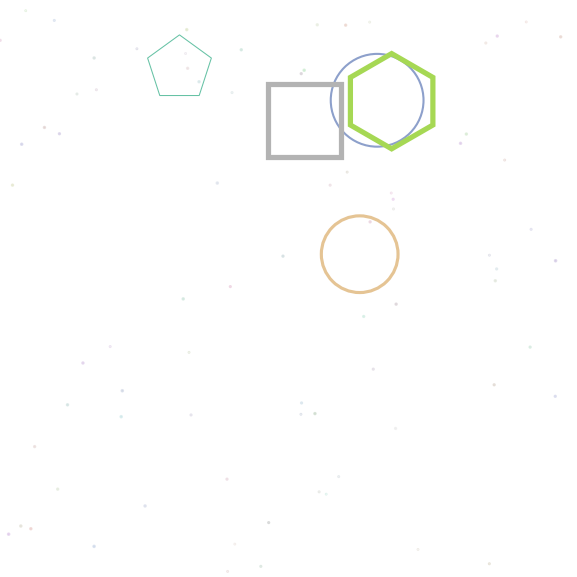[{"shape": "pentagon", "thickness": 0.5, "radius": 0.29, "center": [0.311, 0.881]}, {"shape": "circle", "thickness": 1, "radius": 0.4, "center": [0.653, 0.825]}, {"shape": "hexagon", "thickness": 2.5, "radius": 0.41, "center": [0.678, 0.824]}, {"shape": "circle", "thickness": 1.5, "radius": 0.33, "center": [0.623, 0.559]}, {"shape": "square", "thickness": 2.5, "radius": 0.31, "center": [0.527, 0.79]}]